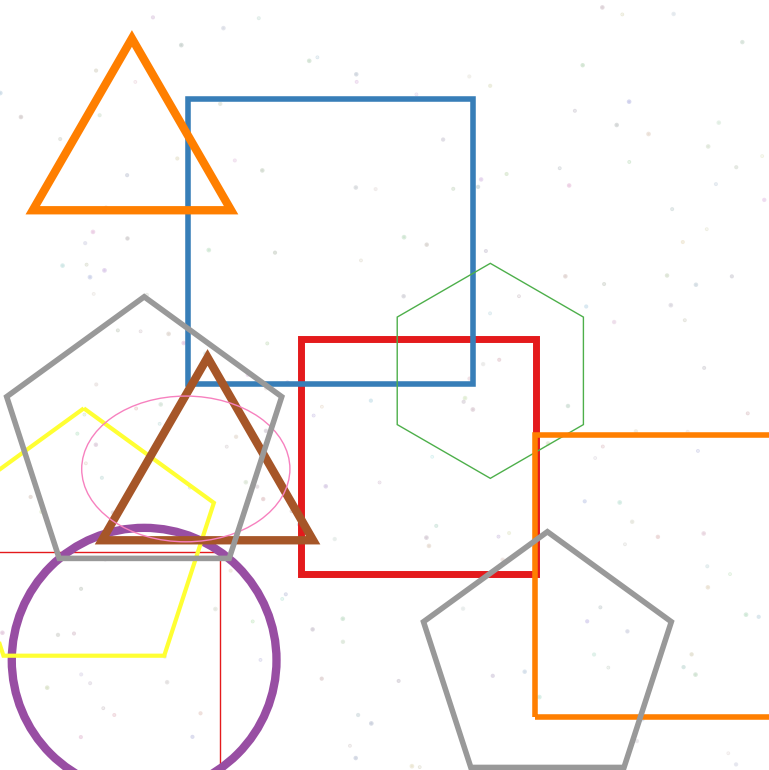[{"shape": "square", "thickness": 0.5, "radius": 0.77, "center": [0.131, 0.128]}, {"shape": "square", "thickness": 2.5, "radius": 0.76, "center": [0.544, 0.407]}, {"shape": "square", "thickness": 2, "radius": 0.92, "center": [0.429, 0.686]}, {"shape": "hexagon", "thickness": 0.5, "radius": 0.7, "center": [0.637, 0.518]}, {"shape": "circle", "thickness": 3, "radius": 0.86, "center": [0.187, 0.143]}, {"shape": "square", "thickness": 2, "radius": 0.92, "center": [0.878, 0.252]}, {"shape": "triangle", "thickness": 3, "radius": 0.74, "center": [0.171, 0.801]}, {"shape": "pentagon", "thickness": 1.5, "radius": 0.89, "center": [0.109, 0.292]}, {"shape": "triangle", "thickness": 3, "radius": 0.79, "center": [0.27, 0.377]}, {"shape": "oval", "thickness": 0.5, "radius": 0.68, "center": [0.241, 0.391]}, {"shape": "pentagon", "thickness": 2, "radius": 0.94, "center": [0.187, 0.427]}, {"shape": "pentagon", "thickness": 2, "radius": 0.85, "center": [0.711, 0.14]}]